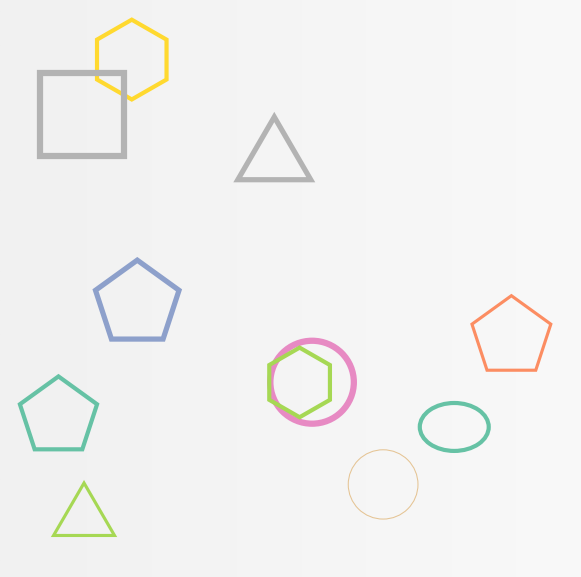[{"shape": "oval", "thickness": 2, "radius": 0.3, "center": [0.782, 0.26]}, {"shape": "pentagon", "thickness": 2, "radius": 0.35, "center": [0.101, 0.278]}, {"shape": "pentagon", "thickness": 1.5, "radius": 0.36, "center": [0.88, 0.416]}, {"shape": "pentagon", "thickness": 2.5, "radius": 0.38, "center": [0.236, 0.473]}, {"shape": "circle", "thickness": 3, "radius": 0.36, "center": [0.537, 0.337]}, {"shape": "triangle", "thickness": 1.5, "radius": 0.3, "center": [0.145, 0.102]}, {"shape": "hexagon", "thickness": 2, "radius": 0.3, "center": [0.515, 0.337]}, {"shape": "hexagon", "thickness": 2, "radius": 0.35, "center": [0.227, 0.896]}, {"shape": "circle", "thickness": 0.5, "radius": 0.3, "center": [0.659, 0.16]}, {"shape": "square", "thickness": 3, "radius": 0.36, "center": [0.142, 0.801]}, {"shape": "triangle", "thickness": 2.5, "radius": 0.36, "center": [0.472, 0.724]}]